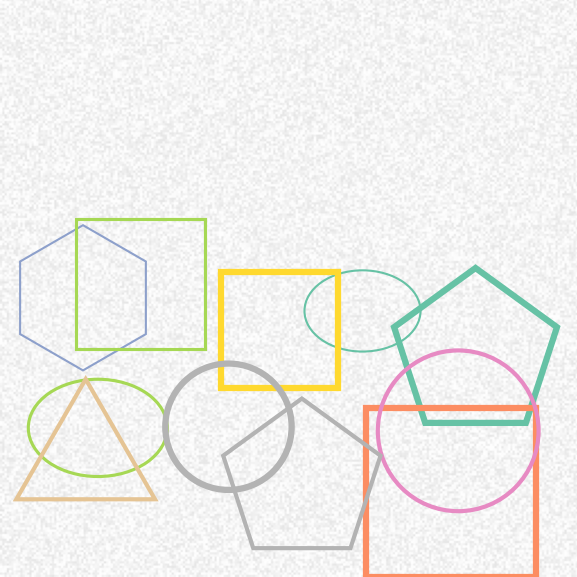[{"shape": "oval", "thickness": 1, "radius": 0.5, "center": [0.628, 0.461]}, {"shape": "pentagon", "thickness": 3, "radius": 0.74, "center": [0.823, 0.387]}, {"shape": "square", "thickness": 3, "radius": 0.73, "center": [0.781, 0.147]}, {"shape": "hexagon", "thickness": 1, "radius": 0.63, "center": [0.144, 0.483]}, {"shape": "circle", "thickness": 2, "radius": 0.7, "center": [0.793, 0.253]}, {"shape": "oval", "thickness": 1.5, "radius": 0.6, "center": [0.169, 0.258]}, {"shape": "square", "thickness": 1.5, "radius": 0.56, "center": [0.243, 0.507]}, {"shape": "square", "thickness": 3, "radius": 0.5, "center": [0.484, 0.428]}, {"shape": "triangle", "thickness": 2, "radius": 0.69, "center": [0.148, 0.204]}, {"shape": "circle", "thickness": 3, "radius": 0.55, "center": [0.396, 0.26]}, {"shape": "pentagon", "thickness": 2, "radius": 0.72, "center": [0.523, 0.166]}]